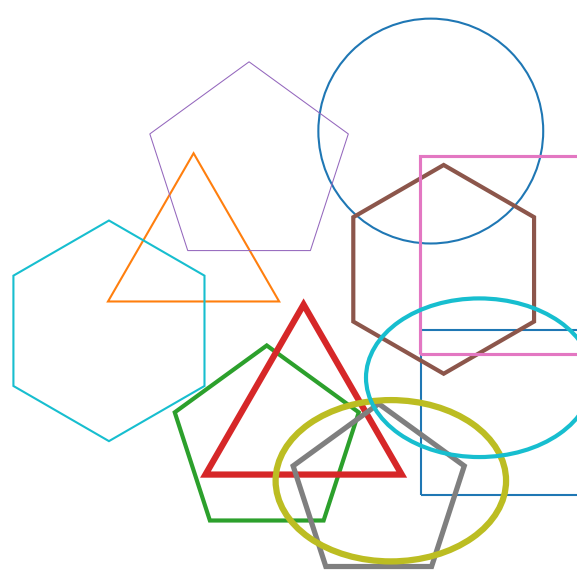[{"shape": "circle", "thickness": 1, "radius": 0.97, "center": [0.746, 0.772]}, {"shape": "square", "thickness": 1, "radius": 0.71, "center": [0.871, 0.285]}, {"shape": "triangle", "thickness": 1, "radius": 0.86, "center": [0.335, 0.563]}, {"shape": "pentagon", "thickness": 2, "radius": 0.84, "center": [0.462, 0.233]}, {"shape": "triangle", "thickness": 3, "radius": 0.98, "center": [0.526, 0.275]}, {"shape": "pentagon", "thickness": 0.5, "radius": 0.9, "center": [0.431, 0.711]}, {"shape": "hexagon", "thickness": 2, "radius": 0.9, "center": [0.768, 0.533]}, {"shape": "square", "thickness": 1.5, "radius": 0.86, "center": [0.898, 0.557]}, {"shape": "pentagon", "thickness": 2.5, "radius": 0.78, "center": [0.656, 0.144]}, {"shape": "oval", "thickness": 3, "radius": 1.0, "center": [0.677, 0.167]}, {"shape": "oval", "thickness": 2, "radius": 0.98, "center": [0.83, 0.345]}, {"shape": "hexagon", "thickness": 1, "radius": 0.96, "center": [0.189, 0.426]}]